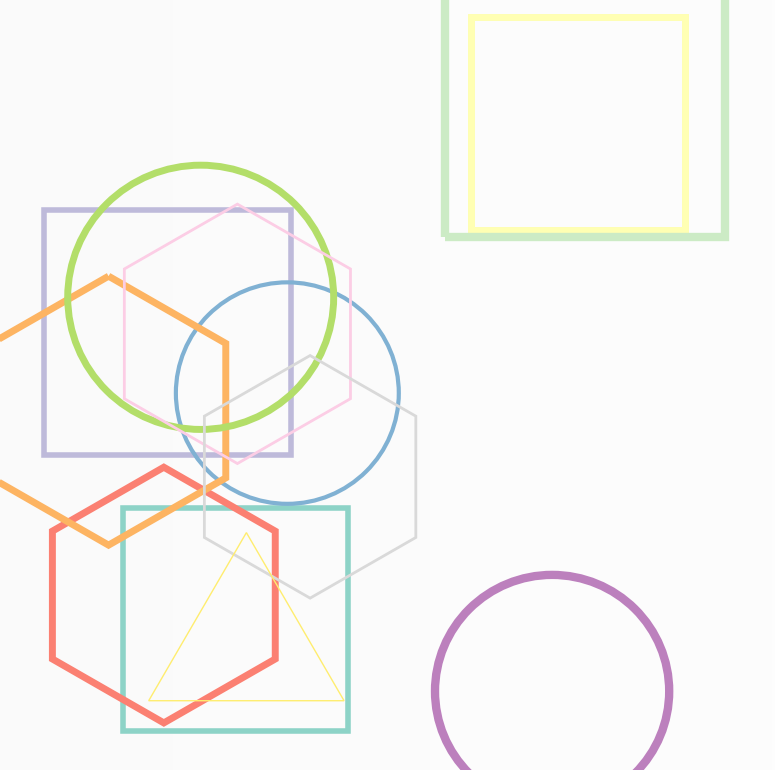[{"shape": "square", "thickness": 2, "radius": 0.73, "center": [0.303, 0.196]}, {"shape": "square", "thickness": 2.5, "radius": 0.69, "center": [0.746, 0.839]}, {"shape": "square", "thickness": 2, "radius": 0.8, "center": [0.216, 0.568]}, {"shape": "hexagon", "thickness": 2.5, "radius": 0.83, "center": [0.211, 0.227]}, {"shape": "circle", "thickness": 1.5, "radius": 0.72, "center": [0.371, 0.489]}, {"shape": "hexagon", "thickness": 2.5, "radius": 0.87, "center": [0.14, 0.467]}, {"shape": "circle", "thickness": 2.5, "radius": 0.86, "center": [0.259, 0.614]}, {"shape": "hexagon", "thickness": 1, "radius": 0.84, "center": [0.306, 0.566]}, {"shape": "hexagon", "thickness": 1, "radius": 0.79, "center": [0.4, 0.381]}, {"shape": "circle", "thickness": 3, "radius": 0.76, "center": [0.712, 0.102]}, {"shape": "square", "thickness": 3, "radius": 0.9, "center": [0.755, 0.872]}, {"shape": "triangle", "thickness": 0.5, "radius": 0.73, "center": [0.318, 0.163]}]